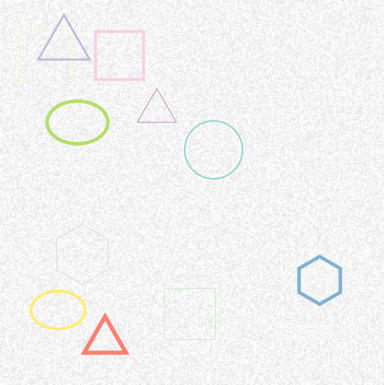[{"shape": "circle", "thickness": 1, "radius": 0.38, "center": [0.555, 0.611]}, {"shape": "square", "thickness": 0.5, "radius": 0.34, "center": [0.117, 0.852]}, {"shape": "triangle", "thickness": 1.5, "radius": 0.39, "center": [0.166, 0.884]}, {"shape": "triangle", "thickness": 3, "radius": 0.31, "center": [0.273, 0.115]}, {"shape": "hexagon", "thickness": 2.5, "radius": 0.31, "center": [0.83, 0.272]}, {"shape": "oval", "thickness": 2.5, "radius": 0.4, "center": [0.201, 0.682]}, {"shape": "square", "thickness": 2, "radius": 0.31, "center": [0.31, 0.857]}, {"shape": "hexagon", "thickness": 0.5, "radius": 0.39, "center": [0.214, 0.339]}, {"shape": "triangle", "thickness": 0.5, "radius": 0.29, "center": [0.407, 0.712]}, {"shape": "square", "thickness": 0.5, "radius": 0.33, "center": [0.491, 0.185]}, {"shape": "oval", "thickness": 2, "radius": 0.35, "center": [0.151, 0.195]}]